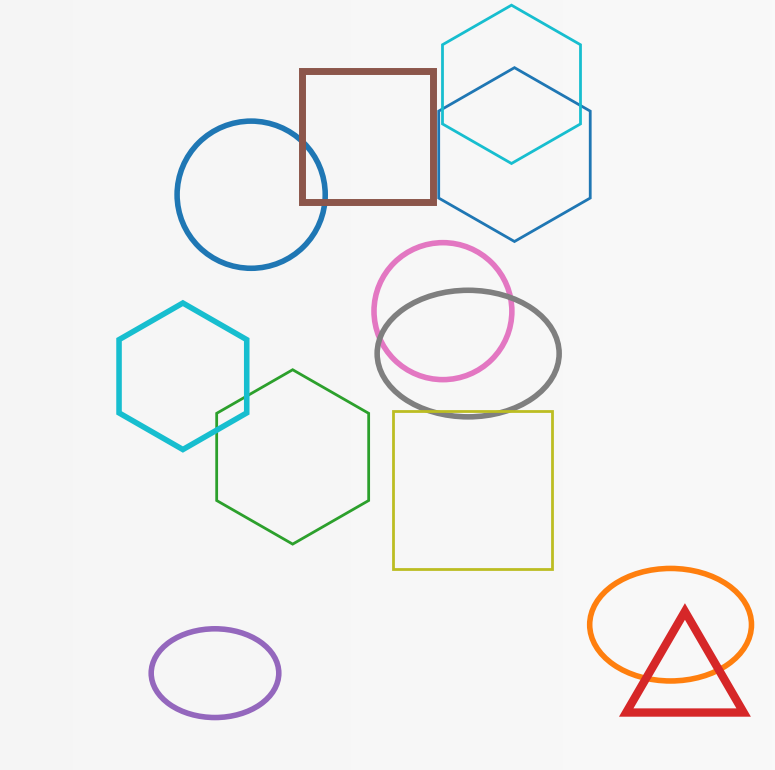[{"shape": "hexagon", "thickness": 1, "radius": 0.56, "center": [0.664, 0.799]}, {"shape": "circle", "thickness": 2, "radius": 0.48, "center": [0.324, 0.747]}, {"shape": "oval", "thickness": 2, "radius": 0.52, "center": [0.865, 0.189]}, {"shape": "hexagon", "thickness": 1, "radius": 0.57, "center": [0.378, 0.407]}, {"shape": "triangle", "thickness": 3, "radius": 0.44, "center": [0.884, 0.118]}, {"shape": "oval", "thickness": 2, "radius": 0.41, "center": [0.277, 0.126]}, {"shape": "square", "thickness": 2.5, "radius": 0.42, "center": [0.474, 0.822]}, {"shape": "circle", "thickness": 2, "radius": 0.44, "center": [0.572, 0.596]}, {"shape": "oval", "thickness": 2, "radius": 0.59, "center": [0.604, 0.541]}, {"shape": "square", "thickness": 1, "radius": 0.51, "center": [0.61, 0.363]}, {"shape": "hexagon", "thickness": 1, "radius": 0.51, "center": [0.66, 0.89]}, {"shape": "hexagon", "thickness": 2, "radius": 0.48, "center": [0.236, 0.511]}]